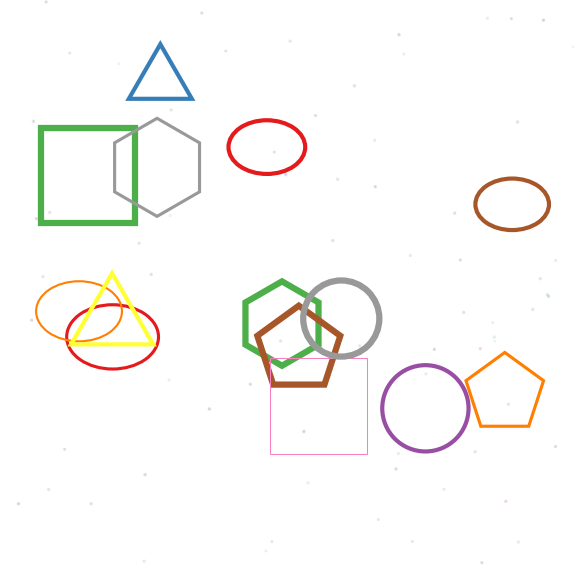[{"shape": "oval", "thickness": 2, "radius": 0.33, "center": [0.462, 0.744]}, {"shape": "oval", "thickness": 1.5, "radius": 0.4, "center": [0.195, 0.416]}, {"shape": "triangle", "thickness": 2, "radius": 0.32, "center": [0.278, 0.86]}, {"shape": "square", "thickness": 3, "radius": 0.41, "center": [0.152, 0.695]}, {"shape": "hexagon", "thickness": 3, "radius": 0.37, "center": [0.488, 0.439]}, {"shape": "circle", "thickness": 2, "radius": 0.37, "center": [0.737, 0.292]}, {"shape": "pentagon", "thickness": 1.5, "radius": 0.35, "center": [0.874, 0.318]}, {"shape": "oval", "thickness": 1, "radius": 0.37, "center": [0.137, 0.46]}, {"shape": "triangle", "thickness": 2, "radius": 0.41, "center": [0.194, 0.444]}, {"shape": "oval", "thickness": 2, "radius": 0.32, "center": [0.887, 0.645]}, {"shape": "pentagon", "thickness": 3, "radius": 0.38, "center": [0.517, 0.394]}, {"shape": "square", "thickness": 0.5, "radius": 0.42, "center": [0.551, 0.296]}, {"shape": "hexagon", "thickness": 1.5, "radius": 0.42, "center": [0.272, 0.709]}, {"shape": "circle", "thickness": 3, "radius": 0.33, "center": [0.591, 0.448]}]